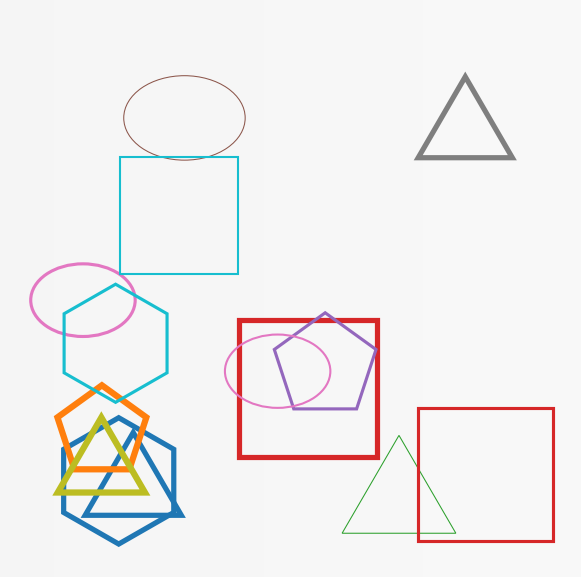[{"shape": "triangle", "thickness": 2.5, "radius": 0.48, "center": [0.229, 0.155]}, {"shape": "hexagon", "thickness": 2.5, "radius": 0.55, "center": [0.204, 0.166]}, {"shape": "pentagon", "thickness": 3, "radius": 0.4, "center": [0.175, 0.252]}, {"shape": "triangle", "thickness": 0.5, "radius": 0.56, "center": [0.686, 0.132]}, {"shape": "square", "thickness": 1.5, "radius": 0.58, "center": [0.835, 0.178]}, {"shape": "square", "thickness": 2.5, "radius": 0.59, "center": [0.529, 0.327]}, {"shape": "pentagon", "thickness": 1.5, "radius": 0.46, "center": [0.559, 0.366]}, {"shape": "oval", "thickness": 0.5, "radius": 0.52, "center": [0.317, 0.795]}, {"shape": "oval", "thickness": 1, "radius": 0.45, "center": [0.478, 0.356]}, {"shape": "oval", "thickness": 1.5, "radius": 0.45, "center": [0.143, 0.479]}, {"shape": "triangle", "thickness": 2.5, "radius": 0.47, "center": [0.8, 0.773]}, {"shape": "triangle", "thickness": 3, "radius": 0.43, "center": [0.174, 0.19]}, {"shape": "hexagon", "thickness": 1.5, "radius": 0.51, "center": [0.199, 0.405]}, {"shape": "square", "thickness": 1, "radius": 0.51, "center": [0.309, 0.626]}]